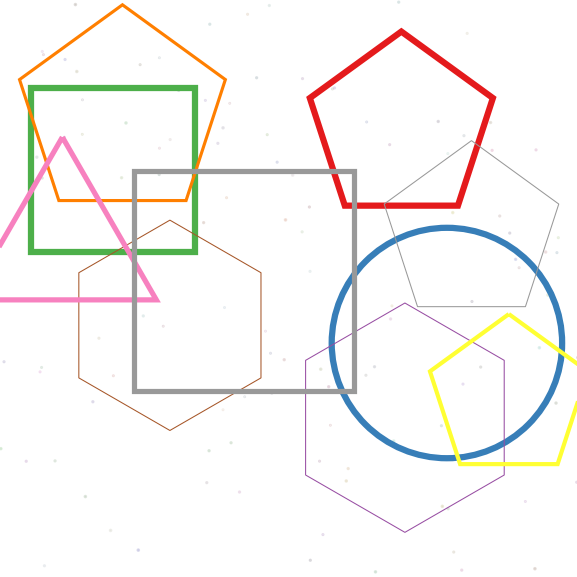[{"shape": "pentagon", "thickness": 3, "radius": 0.83, "center": [0.695, 0.778]}, {"shape": "circle", "thickness": 3, "radius": 1.0, "center": [0.774, 0.405]}, {"shape": "square", "thickness": 3, "radius": 0.71, "center": [0.196, 0.705]}, {"shape": "hexagon", "thickness": 0.5, "radius": 0.99, "center": [0.701, 0.276]}, {"shape": "pentagon", "thickness": 1.5, "radius": 0.94, "center": [0.212, 0.803]}, {"shape": "pentagon", "thickness": 2, "radius": 0.72, "center": [0.881, 0.312]}, {"shape": "hexagon", "thickness": 0.5, "radius": 0.91, "center": [0.294, 0.436]}, {"shape": "triangle", "thickness": 2.5, "radius": 0.94, "center": [0.108, 0.574]}, {"shape": "pentagon", "thickness": 0.5, "radius": 0.79, "center": [0.816, 0.597]}, {"shape": "square", "thickness": 2.5, "radius": 0.95, "center": [0.422, 0.513]}]